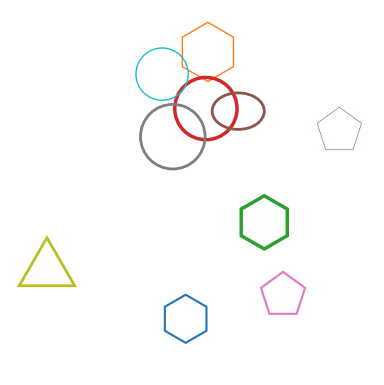[{"shape": "hexagon", "thickness": 1.5, "radius": 0.31, "center": [0.482, 0.172]}, {"shape": "hexagon", "thickness": 1, "radius": 0.38, "center": [0.54, 0.865]}, {"shape": "hexagon", "thickness": 2.5, "radius": 0.35, "center": [0.686, 0.422]}, {"shape": "circle", "thickness": 2.5, "radius": 0.4, "center": [0.535, 0.718]}, {"shape": "pentagon", "thickness": 0.5, "radius": 0.3, "center": [0.881, 0.661]}, {"shape": "oval", "thickness": 2, "radius": 0.34, "center": [0.619, 0.711]}, {"shape": "pentagon", "thickness": 1.5, "radius": 0.3, "center": [0.735, 0.234]}, {"shape": "circle", "thickness": 2, "radius": 0.42, "center": [0.449, 0.645]}, {"shape": "triangle", "thickness": 2, "radius": 0.42, "center": [0.122, 0.299]}, {"shape": "circle", "thickness": 1, "radius": 0.34, "center": [0.421, 0.807]}]